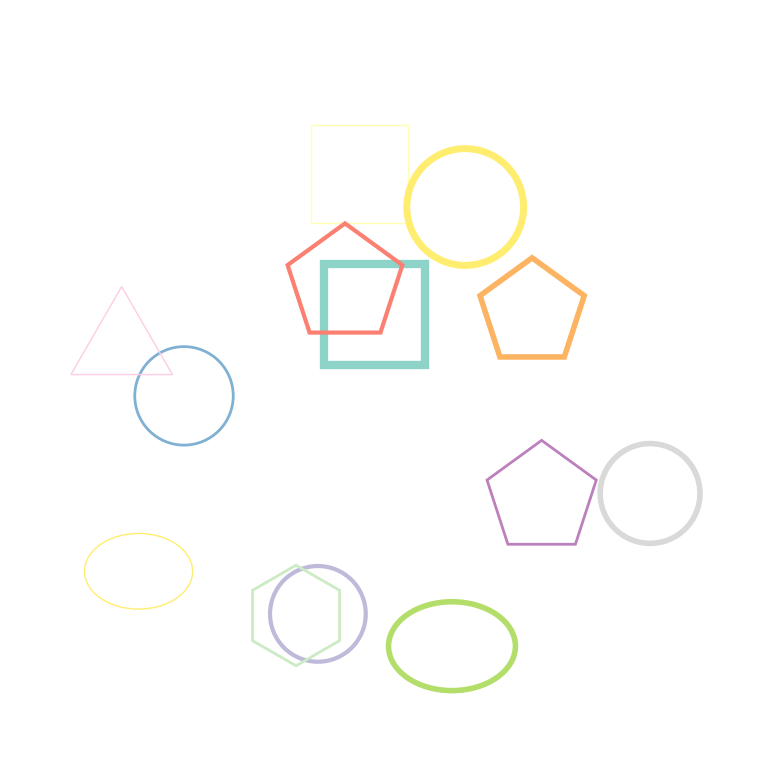[{"shape": "square", "thickness": 3, "radius": 0.33, "center": [0.487, 0.591]}, {"shape": "square", "thickness": 0.5, "radius": 0.32, "center": [0.467, 0.774]}, {"shape": "circle", "thickness": 1.5, "radius": 0.31, "center": [0.413, 0.203]}, {"shape": "pentagon", "thickness": 1.5, "radius": 0.39, "center": [0.448, 0.632]}, {"shape": "circle", "thickness": 1, "radius": 0.32, "center": [0.239, 0.486]}, {"shape": "pentagon", "thickness": 2, "radius": 0.36, "center": [0.691, 0.594]}, {"shape": "oval", "thickness": 2, "radius": 0.41, "center": [0.587, 0.161]}, {"shape": "triangle", "thickness": 0.5, "radius": 0.38, "center": [0.158, 0.552]}, {"shape": "circle", "thickness": 2, "radius": 0.32, "center": [0.844, 0.359]}, {"shape": "pentagon", "thickness": 1, "radius": 0.37, "center": [0.703, 0.354]}, {"shape": "hexagon", "thickness": 1, "radius": 0.33, "center": [0.384, 0.201]}, {"shape": "oval", "thickness": 0.5, "radius": 0.35, "center": [0.18, 0.258]}, {"shape": "circle", "thickness": 2.5, "radius": 0.38, "center": [0.604, 0.731]}]